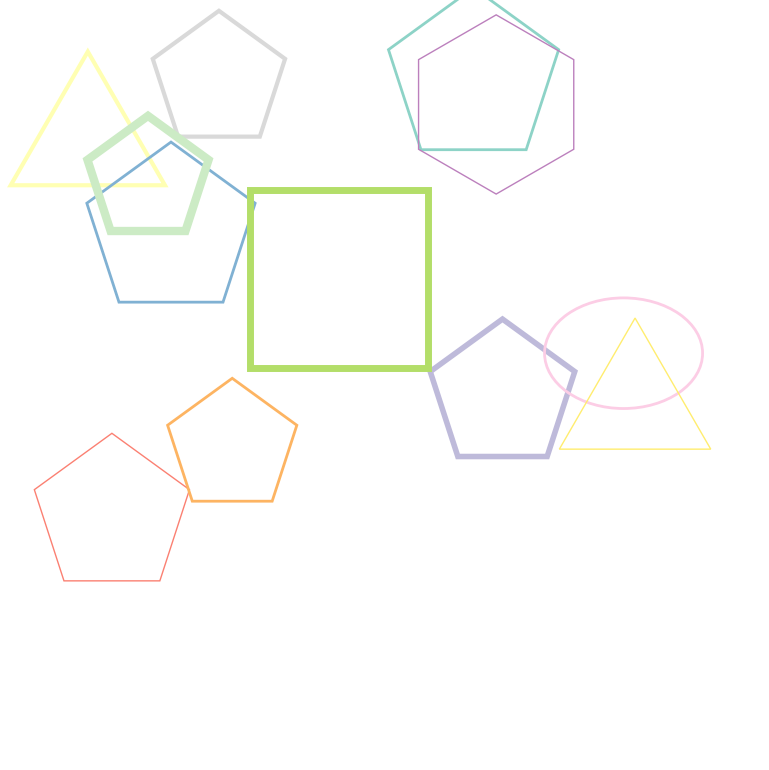[{"shape": "pentagon", "thickness": 1, "radius": 0.58, "center": [0.615, 0.9]}, {"shape": "triangle", "thickness": 1.5, "radius": 0.58, "center": [0.114, 0.817]}, {"shape": "pentagon", "thickness": 2, "radius": 0.49, "center": [0.653, 0.487]}, {"shape": "pentagon", "thickness": 0.5, "radius": 0.53, "center": [0.145, 0.331]}, {"shape": "pentagon", "thickness": 1, "radius": 0.57, "center": [0.222, 0.701]}, {"shape": "pentagon", "thickness": 1, "radius": 0.44, "center": [0.302, 0.42]}, {"shape": "square", "thickness": 2.5, "radius": 0.58, "center": [0.44, 0.637]}, {"shape": "oval", "thickness": 1, "radius": 0.51, "center": [0.81, 0.541]}, {"shape": "pentagon", "thickness": 1.5, "radius": 0.45, "center": [0.284, 0.896]}, {"shape": "hexagon", "thickness": 0.5, "radius": 0.58, "center": [0.644, 0.864]}, {"shape": "pentagon", "thickness": 3, "radius": 0.41, "center": [0.192, 0.767]}, {"shape": "triangle", "thickness": 0.5, "radius": 0.57, "center": [0.825, 0.473]}]